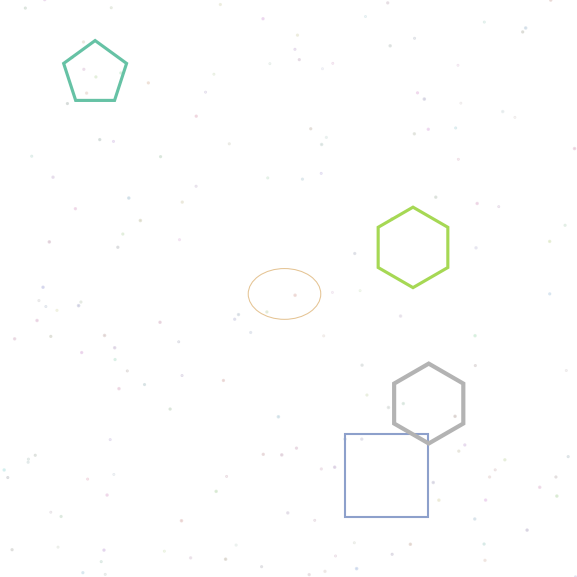[{"shape": "pentagon", "thickness": 1.5, "radius": 0.29, "center": [0.165, 0.872]}, {"shape": "square", "thickness": 1, "radius": 0.36, "center": [0.669, 0.176]}, {"shape": "hexagon", "thickness": 1.5, "radius": 0.35, "center": [0.715, 0.571]}, {"shape": "oval", "thickness": 0.5, "radius": 0.31, "center": [0.493, 0.49]}, {"shape": "hexagon", "thickness": 2, "radius": 0.35, "center": [0.742, 0.3]}]